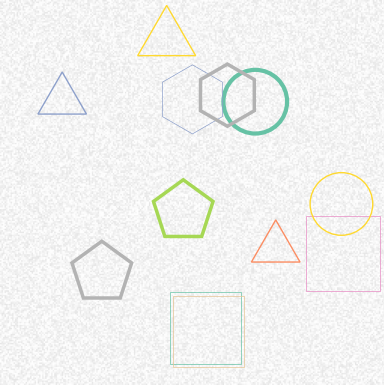[{"shape": "circle", "thickness": 3, "radius": 0.41, "center": [0.663, 0.736]}, {"shape": "square", "thickness": 0.5, "radius": 0.47, "center": [0.534, 0.149]}, {"shape": "triangle", "thickness": 1, "radius": 0.36, "center": [0.716, 0.356]}, {"shape": "triangle", "thickness": 1, "radius": 0.36, "center": [0.162, 0.74]}, {"shape": "hexagon", "thickness": 0.5, "radius": 0.45, "center": [0.5, 0.742]}, {"shape": "square", "thickness": 0.5, "radius": 0.48, "center": [0.891, 0.341]}, {"shape": "pentagon", "thickness": 2.5, "radius": 0.41, "center": [0.476, 0.452]}, {"shape": "circle", "thickness": 1, "radius": 0.41, "center": [0.887, 0.47]}, {"shape": "triangle", "thickness": 1, "radius": 0.43, "center": [0.433, 0.899]}, {"shape": "square", "thickness": 0.5, "radius": 0.46, "center": [0.541, 0.14]}, {"shape": "hexagon", "thickness": 2.5, "radius": 0.4, "center": [0.591, 0.753]}, {"shape": "pentagon", "thickness": 2.5, "radius": 0.41, "center": [0.264, 0.292]}]